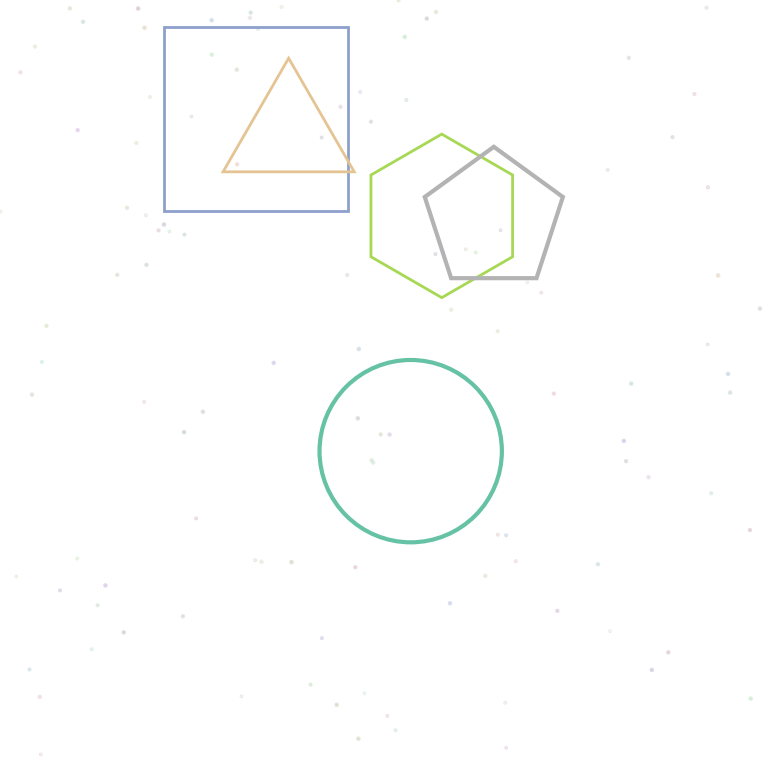[{"shape": "circle", "thickness": 1.5, "radius": 0.59, "center": [0.533, 0.414]}, {"shape": "square", "thickness": 1, "radius": 0.6, "center": [0.332, 0.846]}, {"shape": "hexagon", "thickness": 1, "radius": 0.53, "center": [0.574, 0.72]}, {"shape": "triangle", "thickness": 1, "radius": 0.49, "center": [0.375, 0.826]}, {"shape": "pentagon", "thickness": 1.5, "radius": 0.47, "center": [0.641, 0.715]}]